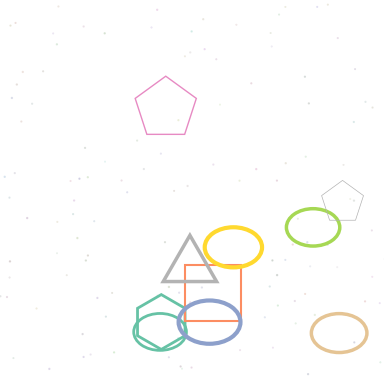[{"shape": "hexagon", "thickness": 2, "radius": 0.36, "center": [0.419, 0.164]}, {"shape": "oval", "thickness": 2, "radius": 0.34, "center": [0.416, 0.138]}, {"shape": "square", "thickness": 1.5, "radius": 0.36, "center": [0.554, 0.238]}, {"shape": "oval", "thickness": 3, "radius": 0.4, "center": [0.544, 0.163]}, {"shape": "pentagon", "thickness": 1, "radius": 0.42, "center": [0.431, 0.719]}, {"shape": "oval", "thickness": 2.5, "radius": 0.35, "center": [0.813, 0.409]}, {"shape": "oval", "thickness": 3, "radius": 0.37, "center": [0.606, 0.358]}, {"shape": "oval", "thickness": 2.5, "radius": 0.36, "center": [0.881, 0.135]}, {"shape": "pentagon", "thickness": 0.5, "radius": 0.29, "center": [0.89, 0.474]}, {"shape": "triangle", "thickness": 2.5, "radius": 0.4, "center": [0.493, 0.309]}]